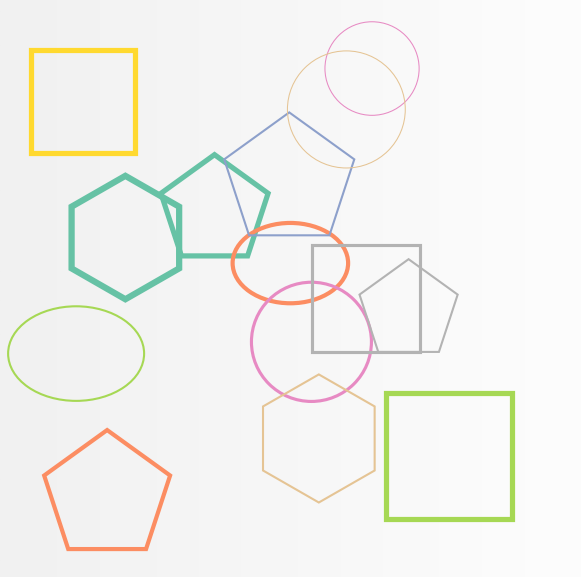[{"shape": "pentagon", "thickness": 2.5, "radius": 0.48, "center": [0.369, 0.634]}, {"shape": "hexagon", "thickness": 3, "radius": 0.53, "center": [0.216, 0.588]}, {"shape": "oval", "thickness": 2, "radius": 0.5, "center": [0.5, 0.544]}, {"shape": "pentagon", "thickness": 2, "radius": 0.57, "center": [0.184, 0.141]}, {"shape": "pentagon", "thickness": 1, "radius": 0.59, "center": [0.498, 0.687]}, {"shape": "circle", "thickness": 0.5, "radius": 0.41, "center": [0.64, 0.88]}, {"shape": "circle", "thickness": 1.5, "radius": 0.52, "center": [0.536, 0.407]}, {"shape": "square", "thickness": 2.5, "radius": 0.54, "center": [0.772, 0.21]}, {"shape": "oval", "thickness": 1, "radius": 0.58, "center": [0.131, 0.387]}, {"shape": "square", "thickness": 2.5, "radius": 0.45, "center": [0.142, 0.824]}, {"shape": "hexagon", "thickness": 1, "radius": 0.55, "center": [0.549, 0.24]}, {"shape": "circle", "thickness": 0.5, "radius": 0.51, "center": [0.596, 0.81]}, {"shape": "pentagon", "thickness": 1, "radius": 0.44, "center": [0.703, 0.462]}, {"shape": "square", "thickness": 1.5, "radius": 0.46, "center": [0.629, 0.483]}]